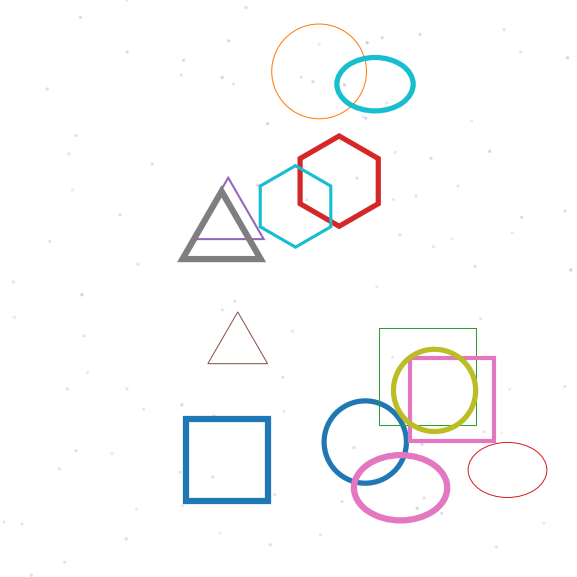[{"shape": "circle", "thickness": 2.5, "radius": 0.36, "center": [0.632, 0.234]}, {"shape": "square", "thickness": 3, "radius": 0.36, "center": [0.393, 0.203]}, {"shape": "circle", "thickness": 0.5, "radius": 0.41, "center": [0.553, 0.876]}, {"shape": "square", "thickness": 0.5, "radius": 0.42, "center": [0.74, 0.347]}, {"shape": "hexagon", "thickness": 2.5, "radius": 0.39, "center": [0.587, 0.685]}, {"shape": "oval", "thickness": 0.5, "radius": 0.34, "center": [0.879, 0.185]}, {"shape": "triangle", "thickness": 1, "radius": 0.35, "center": [0.395, 0.621]}, {"shape": "triangle", "thickness": 0.5, "radius": 0.3, "center": [0.412, 0.399]}, {"shape": "square", "thickness": 2, "radius": 0.36, "center": [0.782, 0.307]}, {"shape": "oval", "thickness": 3, "radius": 0.4, "center": [0.694, 0.155]}, {"shape": "triangle", "thickness": 3, "radius": 0.39, "center": [0.384, 0.59]}, {"shape": "circle", "thickness": 2.5, "radius": 0.36, "center": [0.752, 0.323]}, {"shape": "hexagon", "thickness": 1.5, "radius": 0.35, "center": [0.512, 0.642]}, {"shape": "oval", "thickness": 2.5, "radius": 0.33, "center": [0.649, 0.853]}]